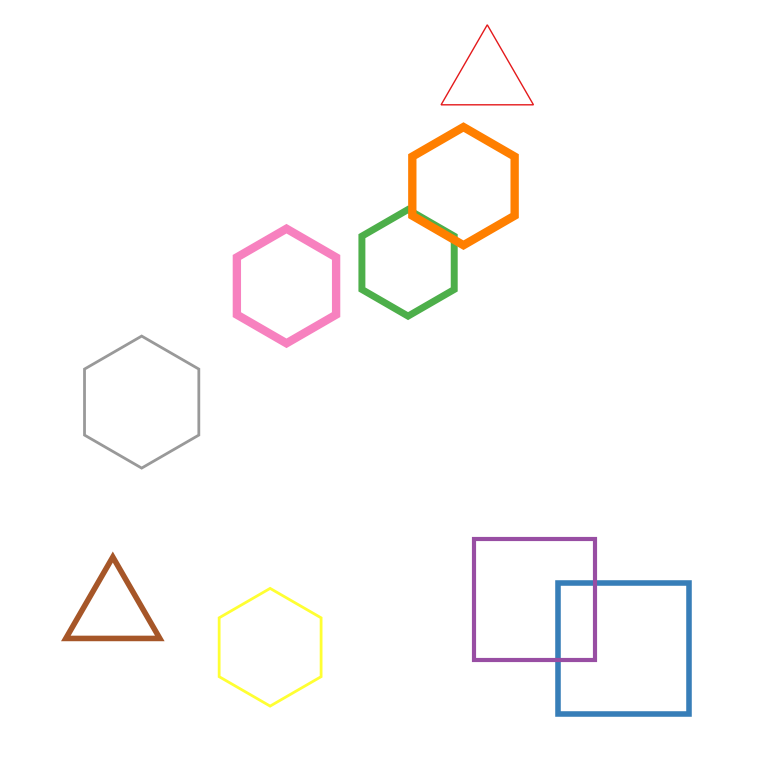[{"shape": "triangle", "thickness": 0.5, "radius": 0.35, "center": [0.633, 0.899]}, {"shape": "square", "thickness": 2, "radius": 0.43, "center": [0.81, 0.158]}, {"shape": "hexagon", "thickness": 2.5, "radius": 0.35, "center": [0.53, 0.659]}, {"shape": "square", "thickness": 1.5, "radius": 0.39, "center": [0.694, 0.221]}, {"shape": "hexagon", "thickness": 3, "radius": 0.38, "center": [0.602, 0.758]}, {"shape": "hexagon", "thickness": 1, "radius": 0.38, "center": [0.351, 0.159]}, {"shape": "triangle", "thickness": 2, "radius": 0.35, "center": [0.147, 0.206]}, {"shape": "hexagon", "thickness": 3, "radius": 0.37, "center": [0.372, 0.629]}, {"shape": "hexagon", "thickness": 1, "radius": 0.43, "center": [0.184, 0.478]}]